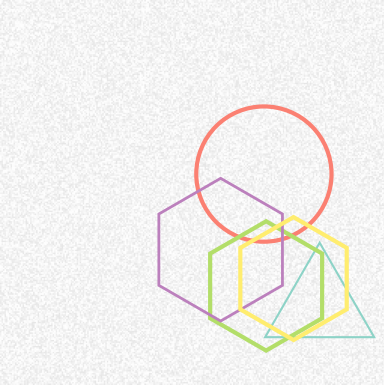[{"shape": "triangle", "thickness": 1.5, "radius": 0.82, "center": [0.83, 0.206]}, {"shape": "circle", "thickness": 3, "radius": 0.88, "center": [0.685, 0.548]}, {"shape": "hexagon", "thickness": 3, "radius": 0.84, "center": [0.691, 0.257]}, {"shape": "hexagon", "thickness": 2, "radius": 0.93, "center": [0.573, 0.352]}, {"shape": "hexagon", "thickness": 3, "radius": 0.8, "center": [0.762, 0.276]}]